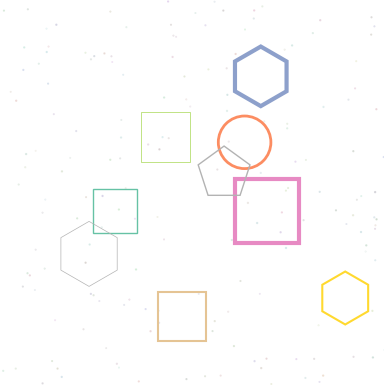[{"shape": "square", "thickness": 1, "radius": 0.29, "center": [0.299, 0.453]}, {"shape": "circle", "thickness": 2, "radius": 0.34, "center": [0.635, 0.63]}, {"shape": "hexagon", "thickness": 3, "radius": 0.39, "center": [0.677, 0.802]}, {"shape": "square", "thickness": 3, "radius": 0.41, "center": [0.694, 0.452]}, {"shape": "square", "thickness": 0.5, "radius": 0.32, "center": [0.429, 0.644]}, {"shape": "hexagon", "thickness": 1.5, "radius": 0.34, "center": [0.897, 0.226]}, {"shape": "square", "thickness": 1.5, "radius": 0.31, "center": [0.472, 0.178]}, {"shape": "hexagon", "thickness": 0.5, "radius": 0.42, "center": [0.231, 0.341]}, {"shape": "pentagon", "thickness": 1, "radius": 0.35, "center": [0.582, 0.55]}]